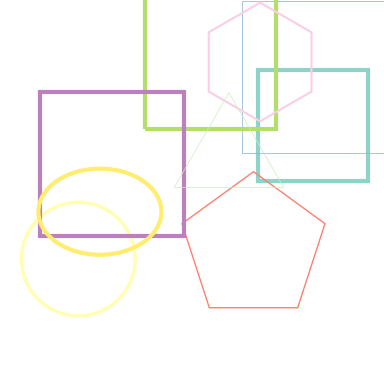[{"shape": "square", "thickness": 3, "radius": 0.72, "center": [0.813, 0.674]}, {"shape": "circle", "thickness": 2.5, "radius": 0.74, "center": [0.203, 0.327]}, {"shape": "pentagon", "thickness": 1, "radius": 0.98, "center": [0.658, 0.359]}, {"shape": "square", "thickness": 0.5, "radius": 0.99, "center": [0.825, 0.8]}, {"shape": "square", "thickness": 3, "radius": 0.85, "center": [0.547, 0.836]}, {"shape": "hexagon", "thickness": 1.5, "radius": 0.77, "center": [0.676, 0.839]}, {"shape": "square", "thickness": 3, "radius": 0.93, "center": [0.292, 0.574]}, {"shape": "triangle", "thickness": 0.5, "radius": 0.82, "center": [0.595, 0.595]}, {"shape": "oval", "thickness": 3, "radius": 0.8, "center": [0.26, 0.45]}]